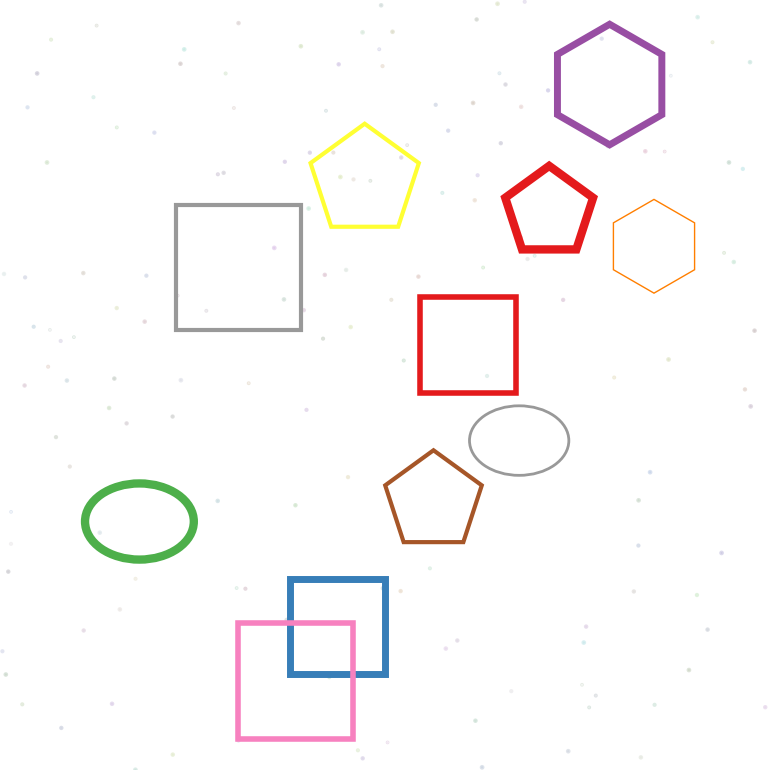[{"shape": "square", "thickness": 2, "radius": 0.31, "center": [0.608, 0.552]}, {"shape": "pentagon", "thickness": 3, "radius": 0.3, "center": [0.713, 0.725]}, {"shape": "square", "thickness": 2.5, "radius": 0.31, "center": [0.438, 0.187]}, {"shape": "oval", "thickness": 3, "radius": 0.35, "center": [0.181, 0.323]}, {"shape": "hexagon", "thickness": 2.5, "radius": 0.39, "center": [0.792, 0.89]}, {"shape": "hexagon", "thickness": 0.5, "radius": 0.3, "center": [0.849, 0.68]}, {"shape": "pentagon", "thickness": 1.5, "radius": 0.37, "center": [0.474, 0.765]}, {"shape": "pentagon", "thickness": 1.5, "radius": 0.33, "center": [0.563, 0.349]}, {"shape": "square", "thickness": 2, "radius": 0.37, "center": [0.384, 0.115]}, {"shape": "oval", "thickness": 1, "radius": 0.32, "center": [0.674, 0.428]}, {"shape": "square", "thickness": 1.5, "radius": 0.41, "center": [0.31, 0.653]}]